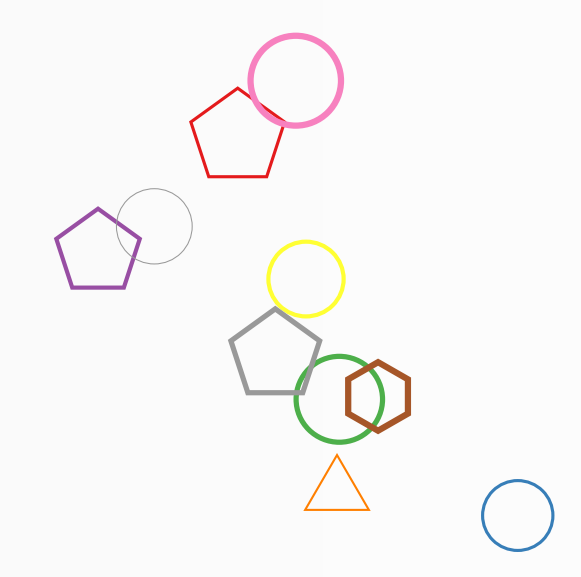[{"shape": "pentagon", "thickness": 1.5, "radius": 0.42, "center": [0.409, 0.762]}, {"shape": "circle", "thickness": 1.5, "radius": 0.3, "center": [0.891, 0.106]}, {"shape": "circle", "thickness": 2.5, "radius": 0.37, "center": [0.584, 0.308]}, {"shape": "pentagon", "thickness": 2, "radius": 0.38, "center": [0.169, 0.562]}, {"shape": "triangle", "thickness": 1, "radius": 0.32, "center": [0.58, 0.148]}, {"shape": "circle", "thickness": 2, "radius": 0.32, "center": [0.526, 0.516]}, {"shape": "hexagon", "thickness": 3, "radius": 0.3, "center": [0.65, 0.313]}, {"shape": "circle", "thickness": 3, "radius": 0.39, "center": [0.509, 0.859]}, {"shape": "circle", "thickness": 0.5, "radius": 0.33, "center": [0.265, 0.607]}, {"shape": "pentagon", "thickness": 2.5, "radius": 0.4, "center": [0.474, 0.384]}]